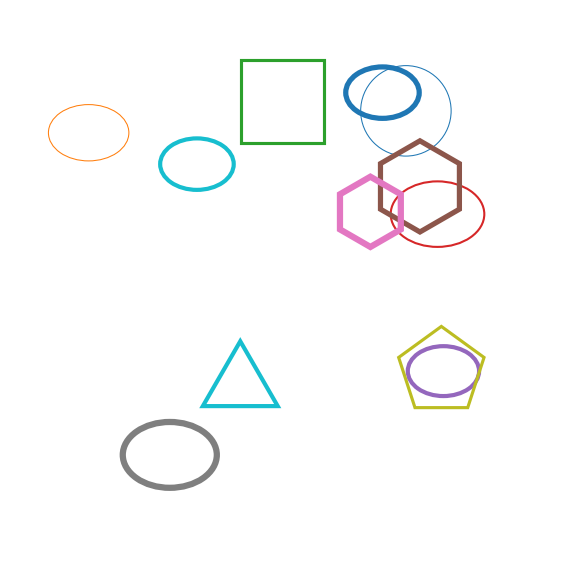[{"shape": "circle", "thickness": 0.5, "radius": 0.39, "center": [0.703, 0.807]}, {"shape": "oval", "thickness": 2.5, "radius": 0.32, "center": [0.662, 0.839]}, {"shape": "oval", "thickness": 0.5, "radius": 0.35, "center": [0.154, 0.769]}, {"shape": "square", "thickness": 1.5, "radius": 0.36, "center": [0.489, 0.823]}, {"shape": "oval", "thickness": 1, "radius": 0.41, "center": [0.758, 0.628]}, {"shape": "oval", "thickness": 2, "radius": 0.31, "center": [0.768, 0.357]}, {"shape": "hexagon", "thickness": 2.5, "radius": 0.39, "center": [0.727, 0.676]}, {"shape": "hexagon", "thickness": 3, "radius": 0.3, "center": [0.641, 0.632]}, {"shape": "oval", "thickness": 3, "radius": 0.41, "center": [0.294, 0.211]}, {"shape": "pentagon", "thickness": 1.5, "radius": 0.39, "center": [0.764, 0.356]}, {"shape": "triangle", "thickness": 2, "radius": 0.37, "center": [0.416, 0.333]}, {"shape": "oval", "thickness": 2, "radius": 0.32, "center": [0.341, 0.715]}]